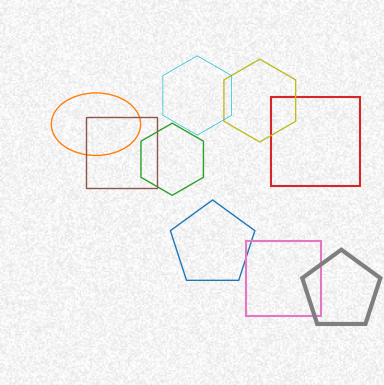[{"shape": "pentagon", "thickness": 1, "radius": 0.58, "center": [0.552, 0.365]}, {"shape": "oval", "thickness": 1, "radius": 0.58, "center": [0.249, 0.677]}, {"shape": "hexagon", "thickness": 1, "radius": 0.47, "center": [0.447, 0.586]}, {"shape": "square", "thickness": 1.5, "radius": 0.58, "center": [0.819, 0.633]}, {"shape": "square", "thickness": 1, "radius": 0.46, "center": [0.316, 0.603]}, {"shape": "square", "thickness": 1.5, "radius": 0.49, "center": [0.735, 0.276]}, {"shape": "pentagon", "thickness": 3, "radius": 0.53, "center": [0.887, 0.245]}, {"shape": "hexagon", "thickness": 1, "radius": 0.54, "center": [0.675, 0.739]}, {"shape": "hexagon", "thickness": 0.5, "radius": 0.52, "center": [0.512, 0.752]}]